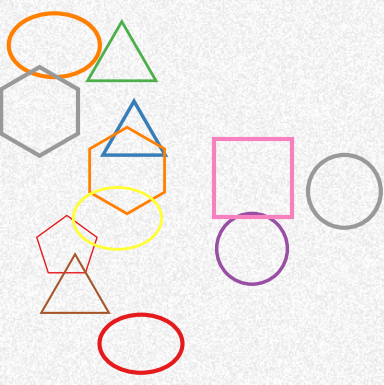[{"shape": "pentagon", "thickness": 1, "radius": 0.41, "center": [0.174, 0.358]}, {"shape": "oval", "thickness": 3, "radius": 0.54, "center": [0.366, 0.107]}, {"shape": "triangle", "thickness": 2.5, "radius": 0.47, "center": [0.348, 0.644]}, {"shape": "triangle", "thickness": 2, "radius": 0.51, "center": [0.316, 0.841]}, {"shape": "circle", "thickness": 2.5, "radius": 0.46, "center": [0.655, 0.354]}, {"shape": "oval", "thickness": 3, "radius": 0.59, "center": [0.141, 0.883]}, {"shape": "hexagon", "thickness": 2, "radius": 0.56, "center": [0.33, 0.557]}, {"shape": "oval", "thickness": 2, "radius": 0.57, "center": [0.305, 0.433]}, {"shape": "triangle", "thickness": 1.5, "radius": 0.51, "center": [0.195, 0.238]}, {"shape": "square", "thickness": 3, "radius": 0.51, "center": [0.656, 0.537]}, {"shape": "circle", "thickness": 3, "radius": 0.47, "center": [0.895, 0.503]}, {"shape": "hexagon", "thickness": 3, "radius": 0.58, "center": [0.103, 0.711]}]